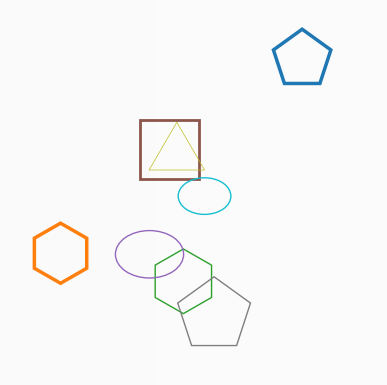[{"shape": "pentagon", "thickness": 2.5, "radius": 0.39, "center": [0.78, 0.846]}, {"shape": "hexagon", "thickness": 2.5, "radius": 0.39, "center": [0.156, 0.342]}, {"shape": "hexagon", "thickness": 1, "radius": 0.42, "center": [0.473, 0.269]}, {"shape": "oval", "thickness": 1, "radius": 0.44, "center": [0.386, 0.339]}, {"shape": "square", "thickness": 2, "radius": 0.38, "center": [0.438, 0.611]}, {"shape": "pentagon", "thickness": 1, "radius": 0.49, "center": [0.553, 0.182]}, {"shape": "triangle", "thickness": 0.5, "radius": 0.41, "center": [0.456, 0.6]}, {"shape": "oval", "thickness": 1, "radius": 0.34, "center": [0.528, 0.491]}]